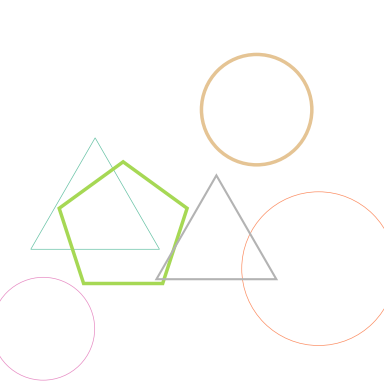[{"shape": "triangle", "thickness": 0.5, "radius": 0.96, "center": [0.247, 0.449]}, {"shape": "circle", "thickness": 0.5, "radius": 1.0, "center": [0.828, 0.302]}, {"shape": "circle", "thickness": 0.5, "radius": 0.67, "center": [0.112, 0.146]}, {"shape": "pentagon", "thickness": 2.5, "radius": 0.87, "center": [0.32, 0.405]}, {"shape": "circle", "thickness": 2.5, "radius": 0.72, "center": [0.667, 0.715]}, {"shape": "triangle", "thickness": 1.5, "radius": 0.9, "center": [0.562, 0.365]}]